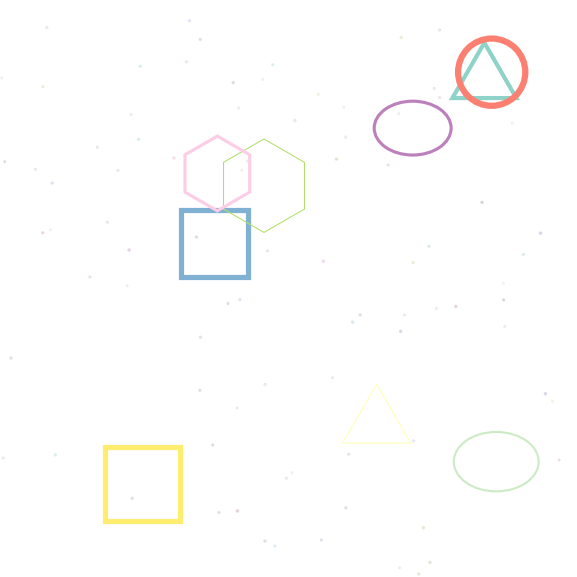[{"shape": "triangle", "thickness": 2, "radius": 0.32, "center": [0.839, 0.861]}, {"shape": "triangle", "thickness": 0.5, "radius": 0.34, "center": [0.652, 0.266]}, {"shape": "circle", "thickness": 3, "radius": 0.29, "center": [0.851, 0.874]}, {"shape": "square", "thickness": 2.5, "radius": 0.29, "center": [0.371, 0.578]}, {"shape": "hexagon", "thickness": 0.5, "radius": 0.4, "center": [0.457, 0.678]}, {"shape": "hexagon", "thickness": 1.5, "radius": 0.32, "center": [0.376, 0.699]}, {"shape": "oval", "thickness": 1.5, "radius": 0.33, "center": [0.715, 0.777]}, {"shape": "oval", "thickness": 1, "radius": 0.37, "center": [0.859, 0.2]}, {"shape": "square", "thickness": 2.5, "radius": 0.32, "center": [0.246, 0.161]}]